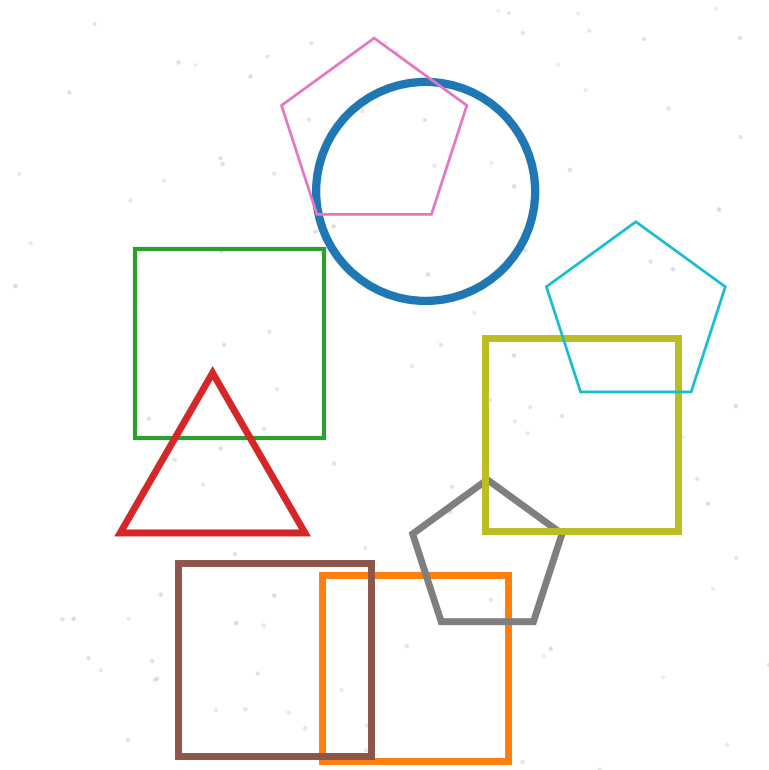[{"shape": "circle", "thickness": 3, "radius": 0.71, "center": [0.553, 0.751]}, {"shape": "square", "thickness": 2.5, "radius": 0.61, "center": [0.539, 0.133]}, {"shape": "square", "thickness": 1.5, "radius": 0.61, "center": [0.298, 0.554]}, {"shape": "triangle", "thickness": 2.5, "radius": 0.69, "center": [0.276, 0.377]}, {"shape": "square", "thickness": 2.5, "radius": 0.63, "center": [0.357, 0.143]}, {"shape": "pentagon", "thickness": 1, "radius": 0.63, "center": [0.486, 0.824]}, {"shape": "pentagon", "thickness": 2.5, "radius": 0.51, "center": [0.633, 0.275]}, {"shape": "square", "thickness": 2.5, "radius": 0.63, "center": [0.755, 0.436]}, {"shape": "pentagon", "thickness": 1, "radius": 0.61, "center": [0.826, 0.59]}]